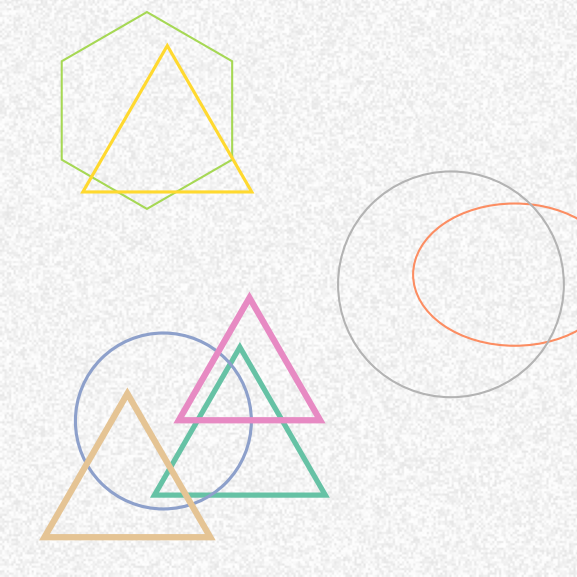[{"shape": "triangle", "thickness": 2.5, "radius": 0.85, "center": [0.415, 0.227]}, {"shape": "oval", "thickness": 1, "radius": 0.88, "center": [0.891, 0.524]}, {"shape": "circle", "thickness": 1.5, "radius": 0.76, "center": [0.283, 0.27]}, {"shape": "triangle", "thickness": 3, "radius": 0.71, "center": [0.432, 0.342]}, {"shape": "hexagon", "thickness": 1, "radius": 0.85, "center": [0.254, 0.808]}, {"shape": "triangle", "thickness": 1.5, "radius": 0.84, "center": [0.29, 0.751]}, {"shape": "triangle", "thickness": 3, "radius": 0.83, "center": [0.221, 0.152]}, {"shape": "circle", "thickness": 1, "radius": 0.98, "center": [0.781, 0.507]}]